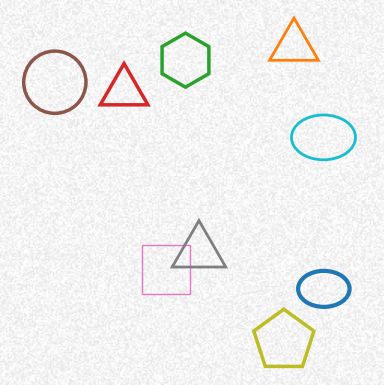[{"shape": "oval", "thickness": 3, "radius": 0.33, "center": [0.841, 0.25]}, {"shape": "triangle", "thickness": 2, "radius": 0.37, "center": [0.764, 0.88]}, {"shape": "hexagon", "thickness": 2.5, "radius": 0.35, "center": [0.482, 0.844]}, {"shape": "triangle", "thickness": 2.5, "radius": 0.36, "center": [0.322, 0.763]}, {"shape": "circle", "thickness": 2.5, "radius": 0.4, "center": [0.142, 0.786]}, {"shape": "square", "thickness": 1, "radius": 0.32, "center": [0.431, 0.301]}, {"shape": "triangle", "thickness": 2, "radius": 0.4, "center": [0.517, 0.347]}, {"shape": "pentagon", "thickness": 2.5, "radius": 0.41, "center": [0.737, 0.115]}, {"shape": "oval", "thickness": 2, "radius": 0.42, "center": [0.84, 0.643]}]